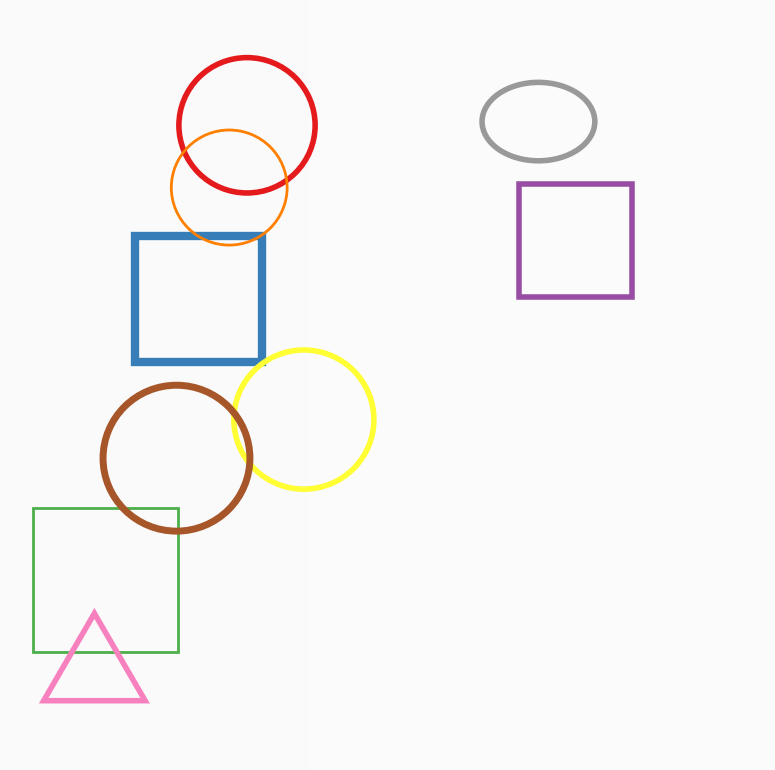[{"shape": "circle", "thickness": 2, "radius": 0.44, "center": [0.319, 0.837]}, {"shape": "square", "thickness": 3, "radius": 0.41, "center": [0.256, 0.611]}, {"shape": "square", "thickness": 1, "radius": 0.47, "center": [0.136, 0.247]}, {"shape": "square", "thickness": 2, "radius": 0.37, "center": [0.742, 0.687]}, {"shape": "circle", "thickness": 1, "radius": 0.37, "center": [0.296, 0.756]}, {"shape": "circle", "thickness": 2, "radius": 0.45, "center": [0.392, 0.455]}, {"shape": "circle", "thickness": 2.5, "radius": 0.47, "center": [0.228, 0.405]}, {"shape": "triangle", "thickness": 2, "radius": 0.38, "center": [0.122, 0.128]}, {"shape": "oval", "thickness": 2, "radius": 0.36, "center": [0.695, 0.842]}]